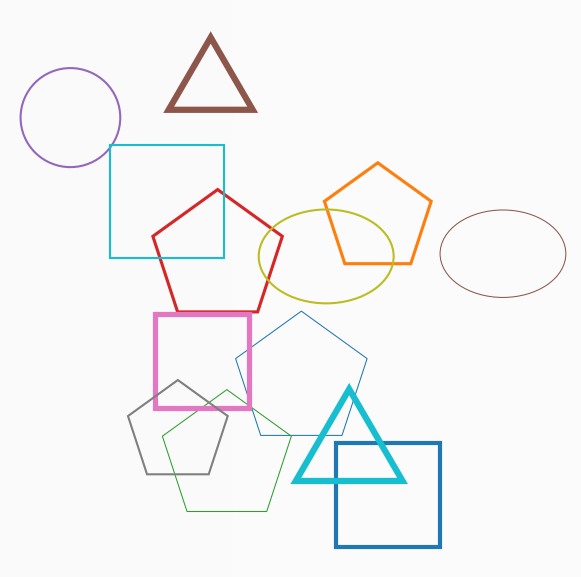[{"shape": "pentagon", "thickness": 0.5, "radius": 0.59, "center": [0.518, 0.341]}, {"shape": "square", "thickness": 2, "radius": 0.45, "center": [0.668, 0.142]}, {"shape": "pentagon", "thickness": 1.5, "radius": 0.48, "center": [0.65, 0.621]}, {"shape": "pentagon", "thickness": 0.5, "radius": 0.58, "center": [0.39, 0.208]}, {"shape": "pentagon", "thickness": 1.5, "radius": 0.59, "center": [0.374, 0.554]}, {"shape": "circle", "thickness": 1, "radius": 0.43, "center": [0.121, 0.795]}, {"shape": "oval", "thickness": 0.5, "radius": 0.54, "center": [0.865, 0.56]}, {"shape": "triangle", "thickness": 3, "radius": 0.42, "center": [0.362, 0.851]}, {"shape": "square", "thickness": 2.5, "radius": 0.4, "center": [0.347, 0.374]}, {"shape": "pentagon", "thickness": 1, "radius": 0.45, "center": [0.306, 0.251]}, {"shape": "oval", "thickness": 1, "radius": 0.58, "center": [0.561, 0.555]}, {"shape": "square", "thickness": 1, "radius": 0.49, "center": [0.287, 0.651]}, {"shape": "triangle", "thickness": 3, "radius": 0.53, "center": [0.601, 0.219]}]